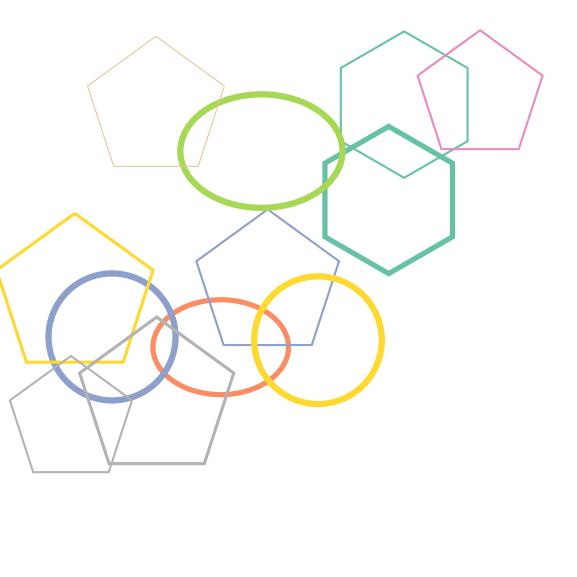[{"shape": "hexagon", "thickness": 1, "radius": 0.63, "center": [0.7, 0.818]}, {"shape": "hexagon", "thickness": 2.5, "radius": 0.64, "center": [0.673, 0.653]}, {"shape": "oval", "thickness": 2.5, "radius": 0.59, "center": [0.382, 0.398]}, {"shape": "pentagon", "thickness": 1, "radius": 0.65, "center": [0.464, 0.507]}, {"shape": "circle", "thickness": 3, "radius": 0.55, "center": [0.194, 0.416]}, {"shape": "pentagon", "thickness": 1, "radius": 0.57, "center": [0.831, 0.833]}, {"shape": "oval", "thickness": 3, "radius": 0.7, "center": [0.453, 0.737]}, {"shape": "pentagon", "thickness": 1.5, "radius": 0.71, "center": [0.129, 0.487]}, {"shape": "circle", "thickness": 3, "radius": 0.55, "center": [0.551, 0.41]}, {"shape": "pentagon", "thickness": 0.5, "radius": 0.62, "center": [0.27, 0.812]}, {"shape": "pentagon", "thickness": 1.5, "radius": 0.7, "center": [0.271, 0.31]}, {"shape": "pentagon", "thickness": 1, "radius": 0.56, "center": [0.123, 0.272]}]